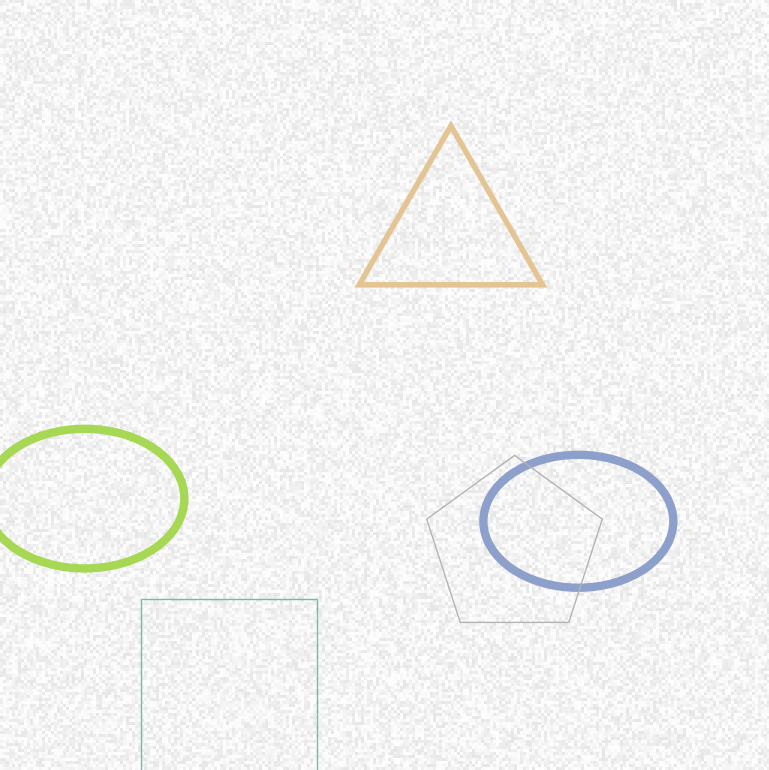[{"shape": "square", "thickness": 0.5, "radius": 0.57, "center": [0.297, 0.108]}, {"shape": "oval", "thickness": 3, "radius": 0.62, "center": [0.751, 0.323]}, {"shape": "oval", "thickness": 3, "radius": 0.65, "center": [0.11, 0.352]}, {"shape": "triangle", "thickness": 2, "radius": 0.69, "center": [0.586, 0.699]}, {"shape": "pentagon", "thickness": 0.5, "radius": 0.6, "center": [0.668, 0.289]}]